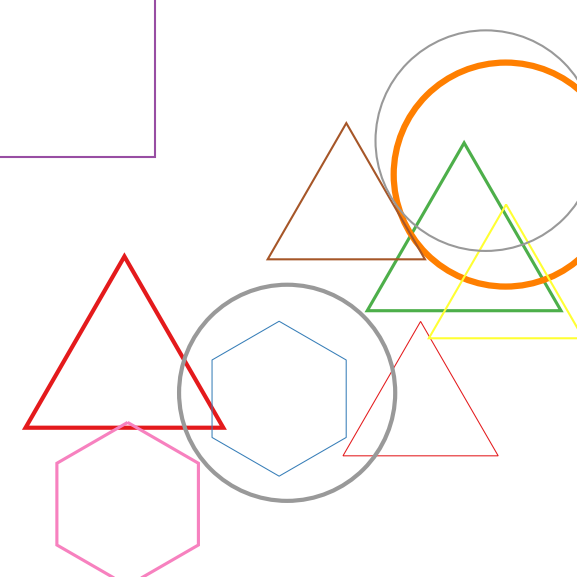[{"shape": "triangle", "thickness": 2, "radius": 0.99, "center": [0.215, 0.357]}, {"shape": "triangle", "thickness": 0.5, "radius": 0.78, "center": [0.728, 0.287]}, {"shape": "hexagon", "thickness": 0.5, "radius": 0.67, "center": [0.483, 0.309]}, {"shape": "triangle", "thickness": 1.5, "radius": 0.97, "center": [0.804, 0.558]}, {"shape": "square", "thickness": 1, "radius": 0.8, "center": [0.109, 0.887]}, {"shape": "circle", "thickness": 3, "radius": 0.97, "center": [0.876, 0.697]}, {"shape": "triangle", "thickness": 1, "radius": 0.77, "center": [0.876, 0.491]}, {"shape": "triangle", "thickness": 1, "radius": 0.79, "center": [0.6, 0.629]}, {"shape": "hexagon", "thickness": 1.5, "radius": 0.71, "center": [0.221, 0.126]}, {"shape": "circle", "thickness": 2, "radius": 0.94, "center": [0.497, 0.319]}, {"shape": "circle", "thickness": 1, "radius": 0.95, "center": [0.841, 0.756]}]